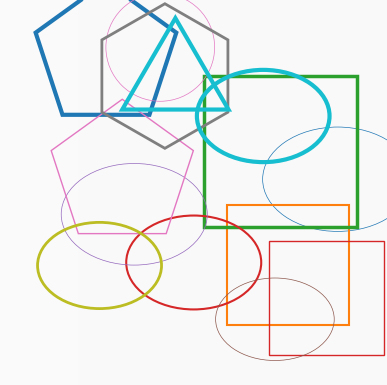[{"shape": "pentagon", "thickness": 3, "radius": 0.95, "center": [0.273, 0.856]}, {"shape": "oval", "thickness": 0.5, "radius": 0.97, "center": [0.871, 0.534]}, {"shape": "square", "thickness": 1.5, "radius": 0.78, "center": [0.743, 0.312]}, {"shape": "square", "thickness": 2.5, "radius": 0.98, "center": [0.724, 0.606]}, {"shape": "square", "thickness": 1, "radius": 0.74, "center": [0.842, 0.227]}, {"shape": "oval", "thickness": 1.5, "radius": 0.87, "center": [0.5, 0.318]}, {"shape": "oval", "thickness": 0.5, "radius": 0.94, "center": [0.346, 0.443]}, {"shape": "oval", "thickness": 0.5, "radius": 0.77, "center": [0.709, 0.171]}, {"shape": "circle", "thickness": 0.5, "radius": 0.7, "center": [0.414, 0.877]}, {"shape": "pentagon", "thickness": 1, "radius": 0.96, "center": [0.316, 0.549]}, {"shape": "hexagon", "thickness": 2, "radius": 0.94, "center": [0.426, 0.803]}, {"shape": "oval", "thickness": 2, "radius": 0.8, "center": [0.257, 0.31]}, {"shape": "triangle", "thickness": 3, "radius": 0.79, "center": [0.453, 0.795]}, {"shape": "oval", "thickness": 3, "radius": 0.86, "center": [0.679, 0.699]}]